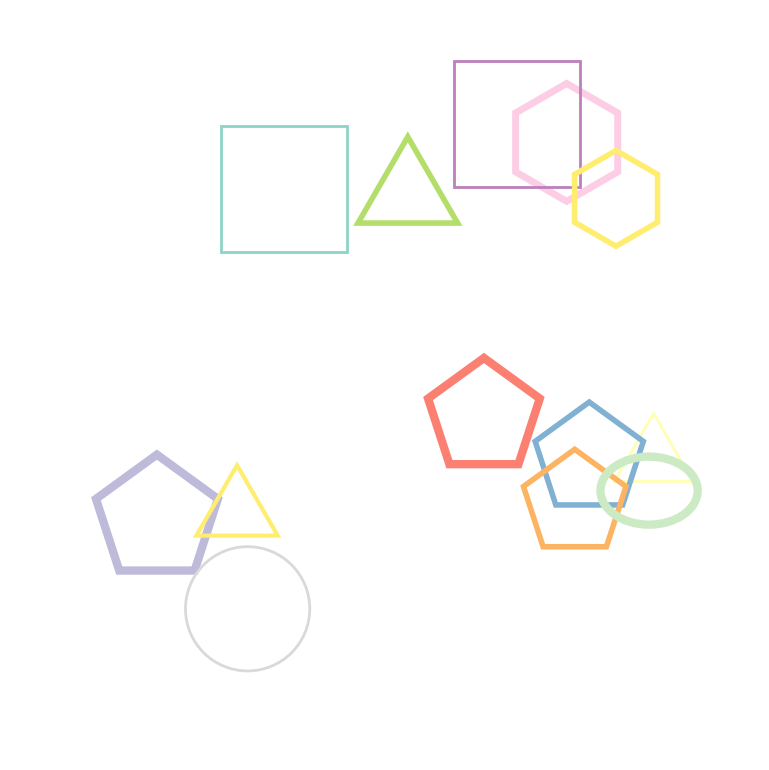[{"shape": "square", "thickness": 1, "radius": 0.41, "center": [0.368, 0.754]}, {"shape": "triangle", "thickness": 1, "radius": 0.29, "center": [0.849, 0.404]}, {"shape": "pentagon", "thickness": 3, "radius": 0.42, "center": [0.204, 0.326]}, {"shape": "pentagon", "thickness": 3, "radius": 0.38, "center": [0.628, 0.459]}, {"shape": "pentagon", "thickness": 2, "radius": 0.37, "center": [0.765, 0.404]}, {"shape": "pentagon", "thickness": 2, "radius": 0.35, "center": [0.746, 0.347]}, {"shape": "triangle", "thickness": 2, "radius": 0.37, "center": [0.53, 0.748]}, {"shape": "hexagon", "thickness": 2.5, "radius": 0.38, "center": [0.736, 0.815]}, {"shape": "circle", "thickness": 1, "radius": 0.4, "center": [0.322, 0.209]}, {"shape": "square", "thickness": 1, "radius": 0.41, "center": [0.671, 0.839]}, {"shape": "oval", "thickness": 3, "radius": 0.32, "center": [0.843, 0.363]}, {"shape": "hexagon", "thickness": 2, "radius": 0.31, "center": [0.8, 0.742]}, {"shape": "triangle", "thickness": 1.5, "radius": 0.3, "center": [0.308, 0.335]}]